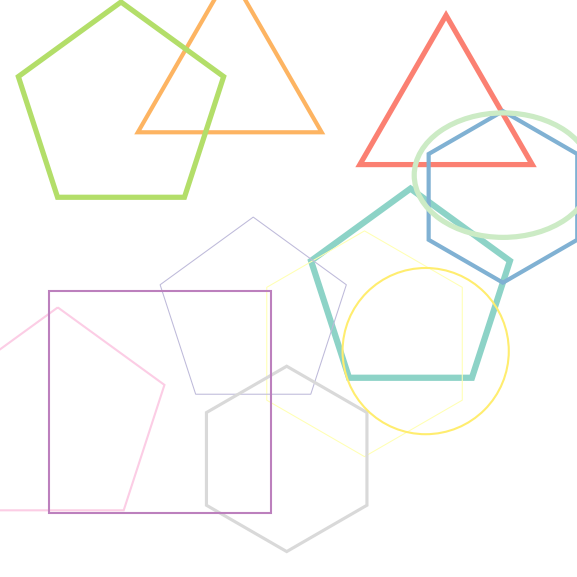[{"shape": "pentagon", "thickness": 3, "radius": 0.91, "center": [0.711, 0.491]}, {"shape": "hexagon", "thickness": 0.5, "radius": 0.98, "center": [0.631, 0.404]}, {"shape": "pentagon", "thickness": 0.5, "radius": 0.85, "center": [0.438, 0.454]}, {"shape": "triangle", "thickness": 2.5, "radius": 0.86, "center": [0.772, 0.8]}, {"shape": "hexagon", "thickness": 2, "radius": 0.74, "center": [0.871, 0.658]}, {"shape": "triangle", "thickness": 2, "radius": 0.92, "center": [0.398, 0.862]}, {"shape": "pentagon", "thickness": 2.5, "radius": 0.93, "center": [0.21, 0.809]}, {"shape": "pentagon", "thickness": 1, "radius": 0.97, "center": [0.1, 0.273]}, {"shape": "hexagon", "thickness": 1.5, "radius": 0.8, "center": [0.496, 0.205]}, {"shape": "square", "thickness": 1, "radius": 0.96, "center": [0.278, 0.302]}, {"shape": "oval", "thickness": 2.5, "radius": 0.77, "center": [0.871, 0.696]}, {"shape": "circle", "thickness": 1, "radius": 0.72, "center": [0.737, 0.391]}]